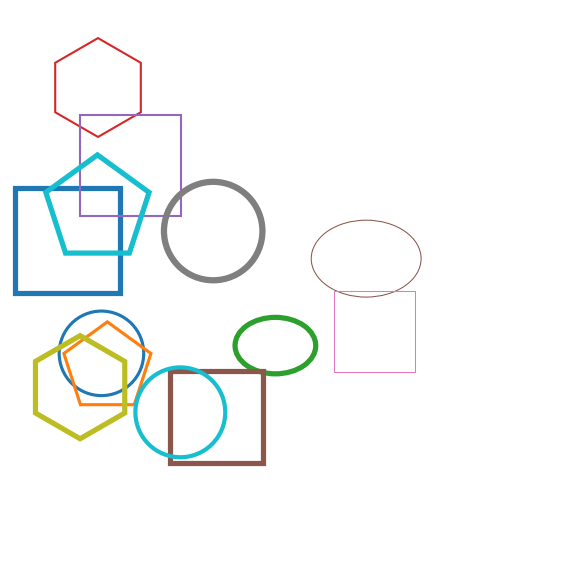[{"shape": "square", "thickness": 2.5, "radius": 0.45, "center": [0.116, 0.583]}, {"shape": "circle", "thickness": 1.5, "radius": 0.37, "center": [0.176, 0.387]}, {"shape": "pentagon", "thickness": 1.5, "radius": 0.4, "center": [0.186, 0.363]}, {"shape": "oval", "thickness": 2.5, "radius": 0.35, "center": [0.477, 0.401]}, {"shape": "hexagon", "thickness": 1, "radius": 0.43, "center": [0.17, 0.848]}, {"shape": "square", "thickness": 1, "radius": 0.44, "center": [0.226, 0.713]}, {"shape": "square", "thickness": 2.5, "radius": 0.4, "center": [0.374, 0.277]}, {"shape": "oval", "thickness": 0.5, "radius": 0.48, "center": [0.634, 0.551]}, {"shape": "square", "thickness": 0.5, "radius": 0.35, "center": [0.649, 0.426]}, {"shape": "circle", "thickness": 3, "radius": 0.43, "center": [0.369, 0.599]}, {"shape": "hexagon", "thickness": 2.5, "radius": 0.45, "center": [0.139, 0.329]}, {"shape": "pentagon", "thickness": 2.5, "radius": 0.47, "center": [0.169, 0.637]}, {"shape": "circle", "thickness": 2, "radius": 0.39, "center": [0.312, 0.285]}]